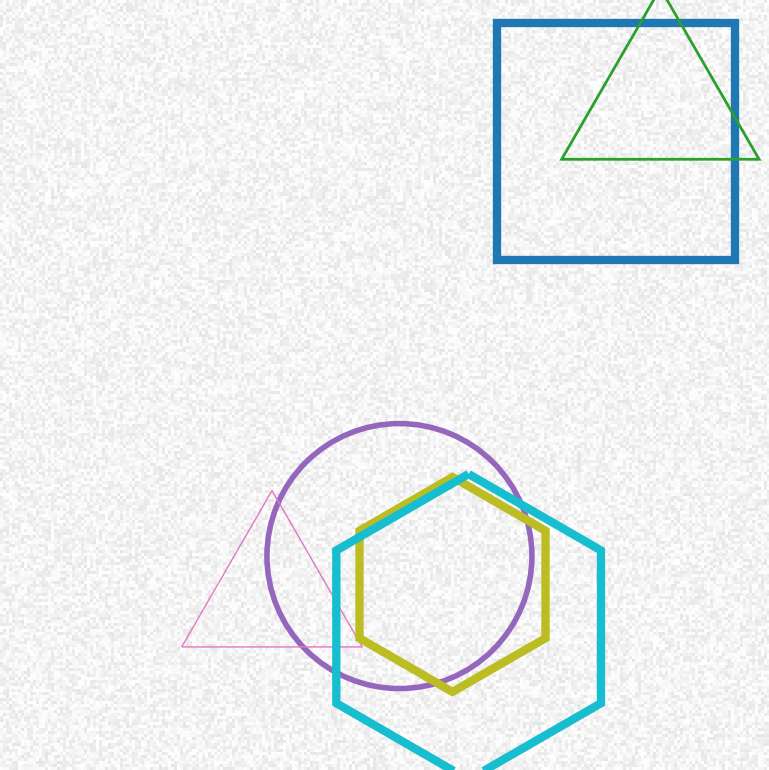[{"shape": "square", "thickness": 3, "radius": 0.77, "center": [0.8, 0.816]}, {"shape": "triangle", "thickness": 1, "radius": 0.74, "center": [0.858, 0.867]}, {"shape": "circle", "thickness": 2, "radius": 0.86, "center": [0.519, 0.278]}, {"shape": "triangle", "thickness": 0.5, "radius": 0.68, "center": [0.353, 0.228]}, {"shape": "hexagon", "thickness": 3, "radius": 0.7, "center": [0.588, 0.241]}, {"shape": "hexagon", "thickness": 3, "radius": 0.99, "center": [0.609, 0.186]}]